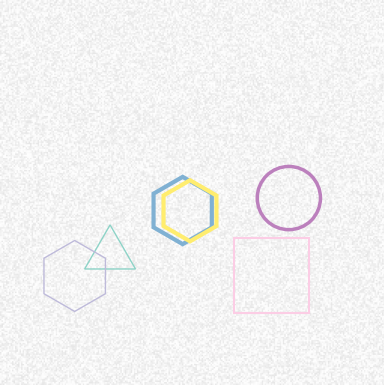[{"shape": "triangle", "thickness": 1, "radius": 0.38, "center": [0.286, 0.34]}, {"shape": "hexagon", "thickness": 1, "radius": 0.46, "center": [0.194, 0.283]}, {"shape": "hexagon", "thickness": 3, "radius": 0.44, "center": [0.475, 0.453]}, {"shape": "square", "thickness": 1.5, "radius": 0.49, "center": [0.706, 0.284]}, {"shape": "circle", "thickness": 2.5, "radius": 0.41, "center": [0.75, 0.486]}, {"shape": "hexagon", "thickness": 3, "radius": 0.4, "center": [0.493, 0.453]}]